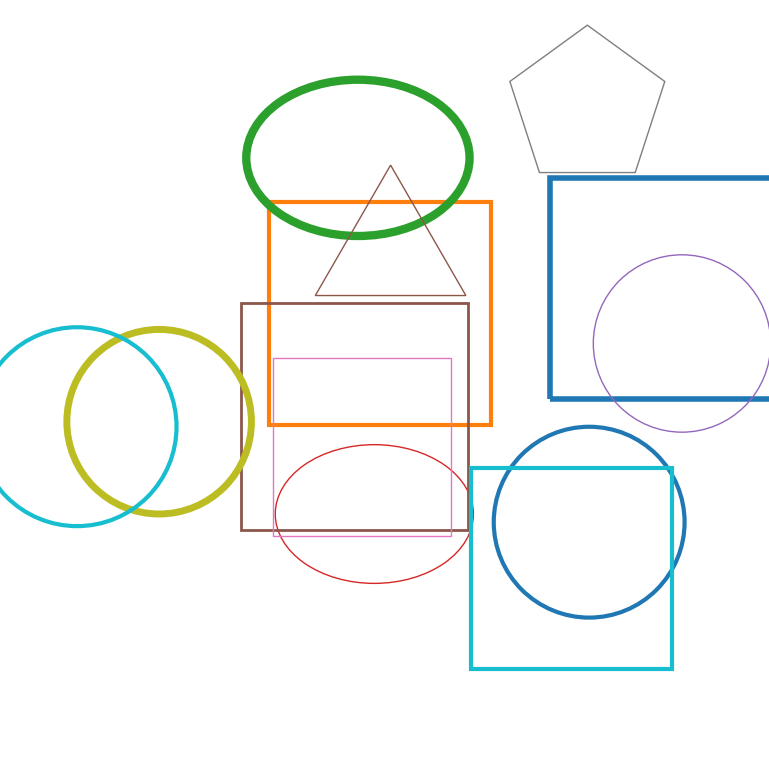[{"shape": "circle", "thickness": 1.5, "radius": 0.62, "center": [0.765, 0.322]}, {"shape": "square", "thickness": 2, "radius": 0.72, "center": [0.858, 0.626]}, {"shape": "square", "thickness": 1.5, "radius": 0.72, "center": [0.494, 0.593]}, {"shape": "oval", "thickness": 3, "radius": 0.72, "center": [0.465, 0.795]}, {"shape": "oval", "thickness": 0.5, "radius": 0.64, "center": [0.486, 0.332]}, {"shape": "circle", "thickness": 0.5, "radius": 0.58, "center": [0.886, 0.554]}, {"shape": "square", "thickness": 1, "radius": 0.74, "center": [0.46, 0.459]}, {"shape": "triangle", "thickness": 0.5, "radius": 0.56, "center": [0.507, 0.673]}, {"shape": "square", "thickness": 0.5, "radius": 0.58, "center": [0.47, 0.42]}, {"shape": "pentagon", "thickness": 0.5, "radius": 0.53, "center": [0.763, 0.861]}, {"shape": "circle", "thickness": 2.5, "radius": 0.6, "center": [0.207, 0.452]}, {"shape": "circle", "thickness": 1.5, "radius": 0.65, "center": [0.1, 0.446]}, {"shape": "square", "thickness": 1.5, "radius": 0.65, "center": [0.742, 0.261]}]